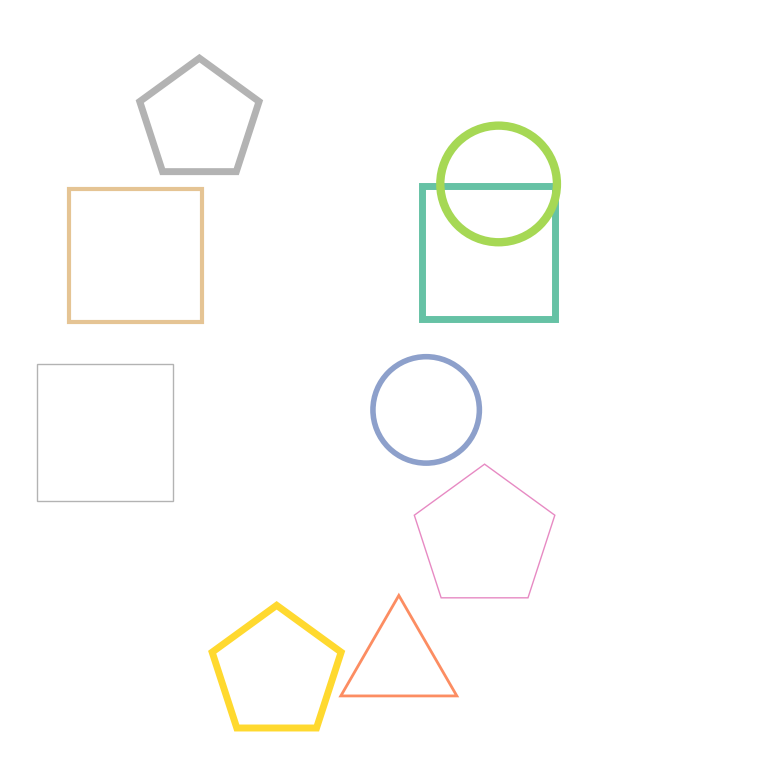[{"shape": "square", "thickness": 2.5, "radius": 0.43, "center": [0.635, 0.672]}, {"shape": "triangle", "thickness": 1, "radius": 0.43, "center": [0.518, 0.14]}, {"shape": "circle", "thickness": 2, "radius": 0.35, "center": [0.553, 0.468]}, {"shape": "pentagon", "thickness": 0.5, "radius": 0.48, "center": [0.629, 0.301]}, {"shape": "circle", "thickness": 3, "radius": 0.38, "center": [0.648, 0.761]}, {"shape": "pentagon", "thickness": 2.5, "radius": 0.44, "center": [0.359, 0.126]}, {"shape": "square", "thickness": 1.5, "radius": 0.43, "center": [0.176, 0.669]}, {"shape": "pentagon", "thickness": 2.5, "radius": 0.41, "center": [0.259, 0.843]}, {"shape": "square", "thickness": 0.5, "radius": 0.44, "center": [0.136, 0.438]}]